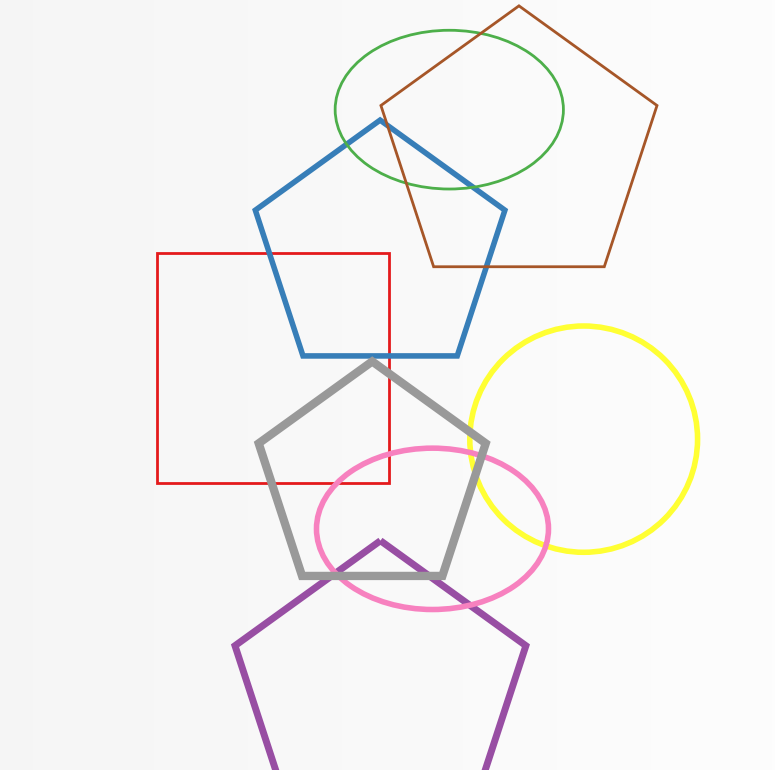[{"shape": "square", "thickness": 1, "radius": 0.75, "center": [0.352, 0.522]}, {"shape": "pentagon", "thickness": 2, "radius": 0.85, "center": [0.49, 0.675]}, {"shape": "oval", "thickness": 1, "radius": 0.74, "center": [0.58, 0.858]}, {"shape": "pentagon", "thickness": 2.5, "radius": 0.99, "center": [0.491, 0.1]}, {"shape": "circle", "thickness": 2, "radius": 0.73, "center": [0.753, 0.43]}, {"shape": "pentagon", "thickness": 1, "radius": 0.94, "center": [0.67, 0.805]}, {"shape": "oval", "thickness": 2, "radius": 0.75, "center": [0.558, 0.313]}, {"shape": "pentagon", "thickness": 3, "radius": 0.77, "center": [0.48, 0.377]}]